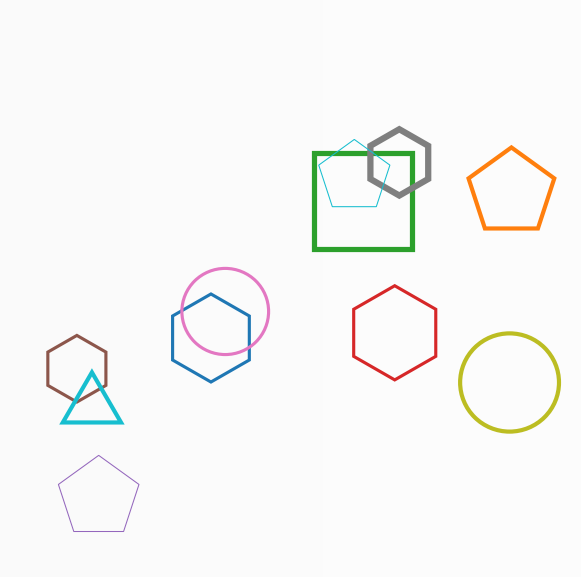[{"shape": "hexagon", "thickness": 1.5, "radius": 0.38, "center": [0.363, 0.414]}, {"shape": "pentagon", "thickness": 2, "radius": 0.39, "center": [0.88, 0.666]}, {"shape": "square", "thickness": 2.5, "radius": 0.42, "center": [0.624, 0.651]}, {"shape": "hexagon", "thickness": 1.5, "radius": 0.41, "center": [0.679, 0.423]}, {"shape": "pentagon", "thickness": 0.5, "radius": 0.36, "center": [0.17, 0.138]}, {"shape": "hexagon", "thickness": 1.5, "radius": 0.29, "center": [0.132, 0.361]}, {"shape": "circle", "thickness": 1.5, "radius": 0.37, "center": [0.388, 0.46]}, {"shape": "hexagon", "thickness": 3, "radius": 0.29, "center": [0.687, 0.718]}, {"shape": "circle", "thickness": 2, "radius": 0.43, "center": [0.877, 0.337]}, {"shape": "triangle", "thickness": 2, "radius": 0.29, "center": [0.158, 0.296]}, {"shape": "pentagon", "thickness": 0.5, "radius": 0.32, "center": [0.61, 0.693]}]